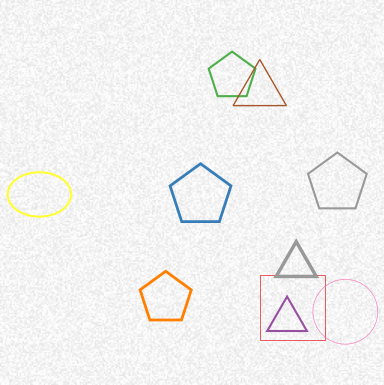[{"shape": "square", "thickness": 0.5, "radius": 0.42, "center": [0.759, 0.202]}, {"shape": "pentagon", "thickness": 2, "radius": 0.42, "center": [0.521, 0.492]}, {"shape": "pentagon", "thickness": 1.5, "radius": 0.32, "center": [0.603, 0.802]}, {"shape": "triangle", "thickness": 1.5, "radius": 0.3, "center": [0.746, 0.17]}, {"shape": "pentagon", "thickness": 2, "radius": 0.35, "center": [0.43, 0.225]}, {"shape": "oval", "thickness": 1.5, "radius": 0.41, "center": [0.102, 0.495]}, {"shape": "triangle", "thickness": 1, "radius": 0.4, "center": [0.675, 0.766]}, {"shape": "circle", "thickness": 0.5, "radius": 0.42, "center": [0.897, 0.19]}, {"shape": "triangle", "thickness": 2.5, "radius": 0.3, "center": [0.769, 0.312]}, {"shape": "pentagon", "thickness": 1.5, "radius": 0.4, "center": [0.876, 0.524]}]